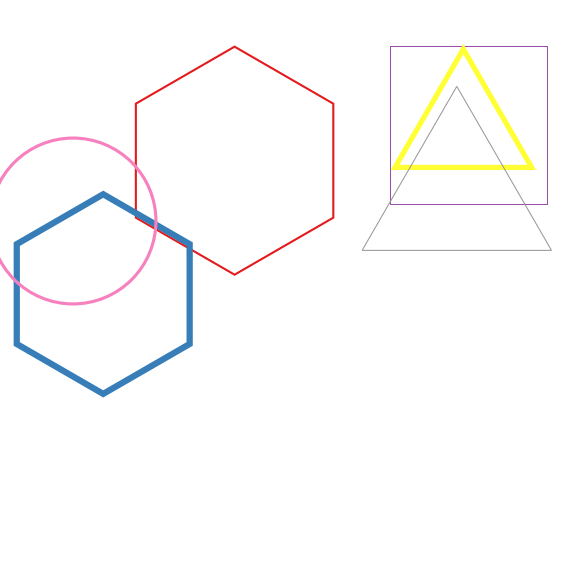[{"shape": "hexagon", "thickness": 1, "radius": 0.99, "center": [0.406, 0.721]}, {"shape": "hexagon", "thickness": 3, "radius": 0.86, "center": [0.179, 0.49]}, {"shape": "square", "thickness": 0.5, "radius": 0.68, "center": [0.811, 0.782]}, {"shape": "triangle", "thickness": 2.5, "radius": 0.68, "center": [0.802, 0.778]}, {"shape": "circle", "thickness": 1.5, "radius": 0.72, "center": [0.126, 0.616]}, {"shape": "triangle", "thickness": 0.5, "radius": 0.95, "center": [0.791, 0.66]}]